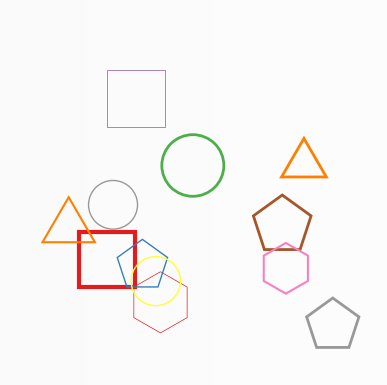[{"shape": "hexagon", "thickness": 0.5, "radius": 0.4, "center": [0.414, 0.215]}, {"shape": "square", "thickness": 3, "radius": 0.36, "center": [0.276, 0.326]}, {"shape": "pentagon", "thickness": 1, "radius": 0.34, "center": [0.368, 0.31]}, {"shape": "circle", "thickness": 2, "radius": 0.4, "center": [0.498, 0.57]}, {"shape": "square", "thickness": 0.5, "radius": 0.37, "center": [0.35, 0.744]}, {"shape": "triangle", "thickness": 2, "radius": 0.33, "center": [0.784, 0.574]}, {"shape": "triangle", "thickness": 1.5, "radius": 0.39, "center": [0.177, 0.41]}, {"shape": "circle", "thickness": 1, "radius": 0.32, "center": [0.402, 0.27]}, {"shape": "pentagon", "thickness": 2, "radius": 0.39, "center": [0.728, 0.415]}, {"shape": "hexagon", "thickness": 1.5, "radius": 0.33, "center": [0.738, 0.303]}, {"shape": "pentagon", "thickness": 2, "radius": 0.35, "center": [0.859, 0.155]}, {"shape": "circle", "thickness": 1, "radius": 0.32, "center": [0.292, 0.468]}]